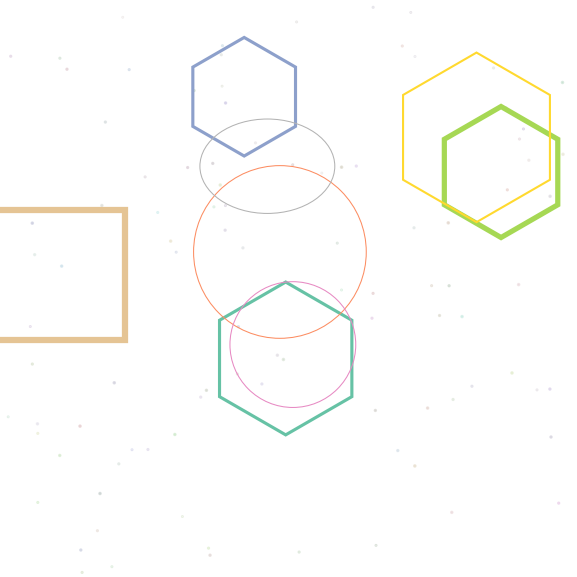[{"shape": "hexagon", "thickness": 1.5, "radius": 0.66, "center": [0.495, 0.378]}, {"shape": "circle", "thickness": 0.5, "radius": 0.75, "center": [0.485, 0.563]}, {"shape": "hexagon", "thickness": 1.5, "radius": 0.51, "center": [0.423, 0.832]}, {"shape": "circle", "thickness": 0.5, "radius": 0.54, "center": [0.507, 0.402]}, {"shape": "hexagon", "thickness": 2.5, "radius": 0.57, "center": [0.868, 0.701]}, {"shape": "hexagon", "thickness": 1, "radius": 0.73, "center": [0.825, 0.761]}, {"shape": "square", "thickness": 3, "radius": 0.57, "center": [0.103, 0.523]}, {"shape": "oval", "thickness": 0.5, "radius": 0.58, "center": [0.463, 0.711]}]